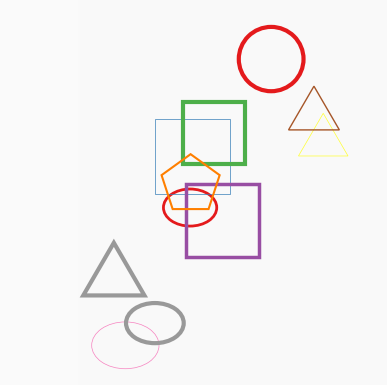[{"shape": "circle", "thickness": 3, "radius": 0.42, "center": [0.7, 0.847]}, {"shape": "oval", "thickness": 2, "radius": 0.34, "center": [0.491, 0.461]}, {"shape": "square", "thickness": 0.5, "radius": 0.49, "center": [0.496, 0.593]}, {"shape": "square", "thickness": 3, "radius": 0.4, "center": [0.553, 0.655]}, {"shape": "square", "thickness": 2.5, "radius": 0.47, "center": [0.574, 0.427]}, {"shape": "pentagon", "thickness": 1.5, "radius": 0.39, "center": [0.492, 0.521]}, {"shape": "triangle", "thickness": 0.5, "radius": 0.37, "center": [0.834, 0.632]}, {"shape": "triangle", "thickness": 1, "radius": 0.38, "center": [0.81, 0.7]}, {"shape": "oval", "thickness": 0.5, "radius": 0.43, "center": [0.323, 0.103]}, {"shape": "triangle", "thickness": 3, "radius": 0.46, "center": [0.294, 0.278]}, {"shape": "oval", "thickness": 3, "radius": 0.37, "center": [0.4, 0.161]}]